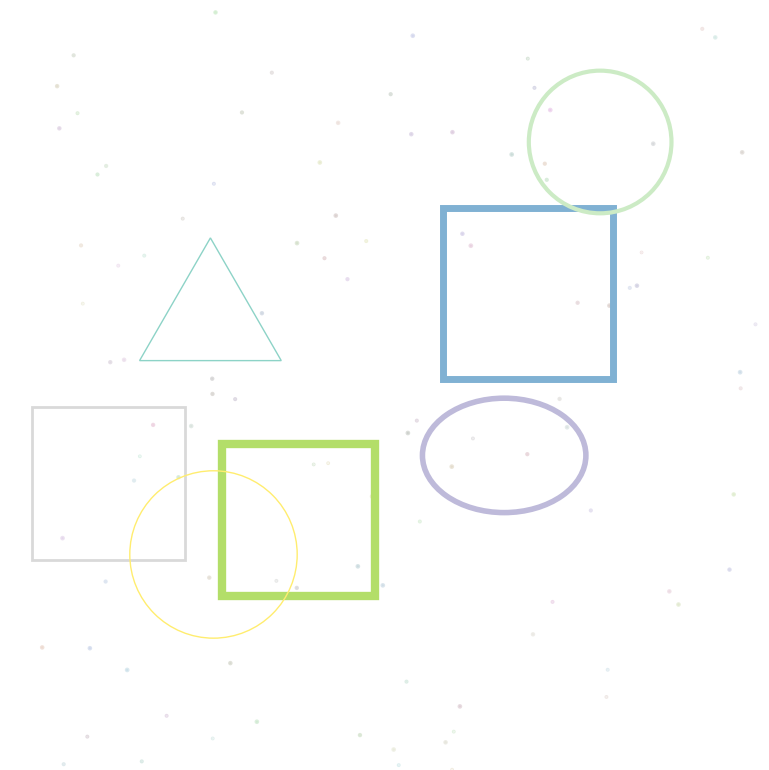[{"shape": "triangle", "thickness": 0.5, "radius": 0.53, "center": [0.273, 0.585]}, {"shape": "oval", "thickness": 2, "radius": 0.53, "center": [0.655, 0.409]}, {"shape": "square", "thickness": 2.5, "radius": 0.55, "center": [0.685, 0.619]}, {"shape": "square", "thickness": 3, "radius": 0.49, "center": [0.388, 0.325]}, {"shape": "square", "thickness": 1, "radius": 0.5, "center": [0.141, 0.372]}, {"shape": "circle", "thickness": 1.5, "radius": 0.46, "center": [0.779, 0.816]}, {"shape": "circle", "thickness": 0.5, "radius": 0.54, "center": [0.277, 0.28]}]